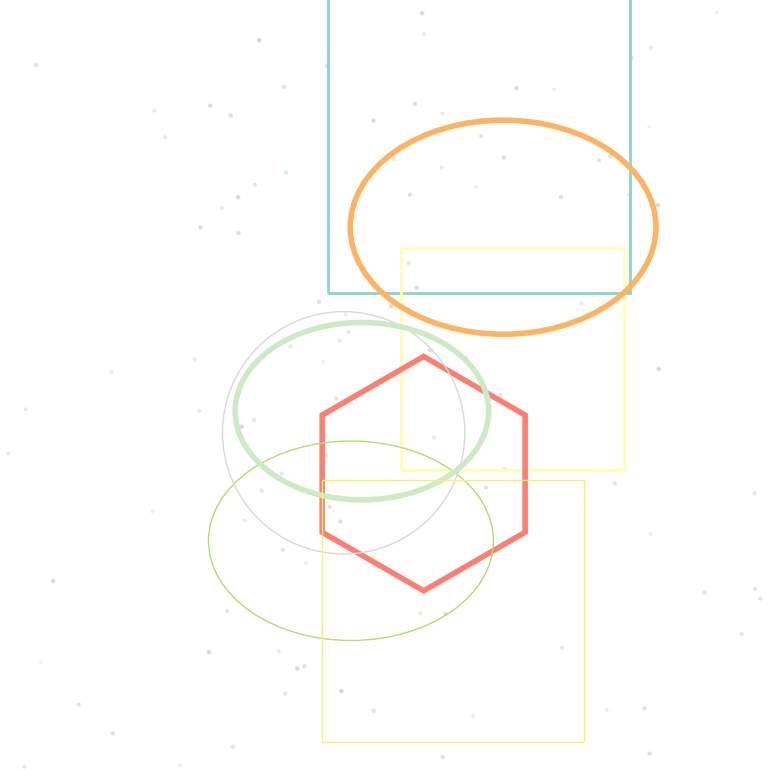[{"shape": "square", "thickness": 1, "radius": 0.98, "center": [0.623, 0.816]}, {"shape": "square", "thickness": 1, "radius": 0.72, "center": [0.665, 0.534]}, {"shape": "hexagon", "thickness": 2, "radius": 0.76, "center": [0.55, 0.385]}, {"shape": "oval", "thickness": 2, "radius": 0.99, "center": [0.653, 0.705]}, {"shape": "oval", "thickness": 0.5, "radius": 0.92, "center": [0.456, 0.298]}, {"shape": "circle", "thickness": 0.5, "radius": 0.79, "center": [0.446, 0.438]}, {"shape": "oval", "thickness": 2, "radius": 0.82, "center": [0.47, 0.466]}, {"shape": "square", "thickness": 0.5, "radius": 0.85, "center": [0.589, 0.207]}]